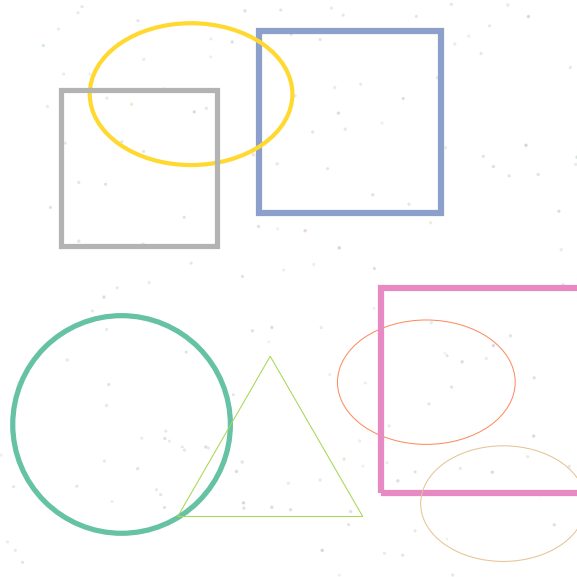[{"shape": "circle", "thickness": 2.5, "radius": 0.94, "center": [0.21, 0.264]}, {"shape": "oval", "thickness": 0.5, "radius": 0.77, "center": [0.738, 0.337]}, {"shape": "square", "thickness": 3, "radius": 0.79, "center": [0.606, 0.788]}, {"shape": "square", "thickness": 3, "radius": 0.89, "center": [0.837, 0.323]}, {"shape": "triangle", "thickness": 0.5, "radius": 0.92, "center": [0.468, 0.197]}, {"shape": "oval", "thickness": 2, "radius": 0.88, "center": [0.331, 0.836]}, {"shape": "oval", "thickness": 0.5, "radius": 0.72, "center": [0.871, 0.127]}, {"shape": "square", "thickness": 2.5, "radius": 0.68, "center": [0.241, 0.708]}]